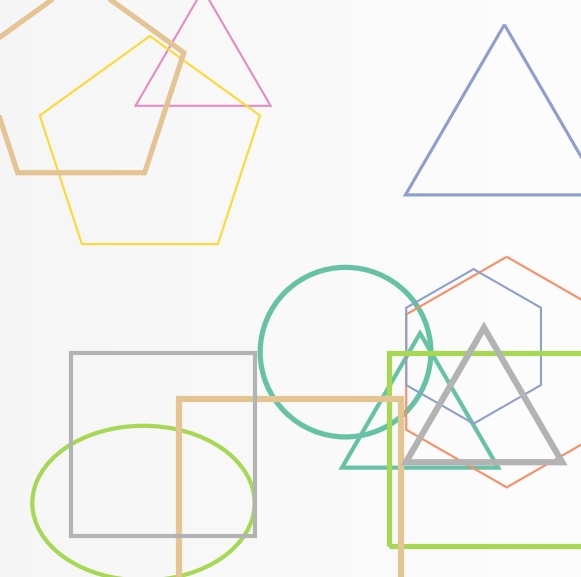[{"shape": "triangle", "thickness": 2, "radius": 0.78, "center": [0.723, 0.267]}, {"shape": "circle", "thickness": 2.5, "radius": 0.73, "center": [0.594, 0.389]}, {"shape": "hexagon", "thickness": 1, "radius": 1.0, "center": [0.872, 0.355]}, {"shape": "triangle", "thickness": 1.5, "radius": 0.98, "center": [0.868, 0.76]}, {"shape": "hexagon", "thickness": 1, "radius": 0.67, "center": [0.815, 0.399]}, {"shape": "triangle", "thickness": 1, "radius": 0.67, "center": [0.349, 0.883]}, {"shape": "oval", "thickness": 2, "radius": 0.96, "center": [0.247, 0.128]}, {"shape": "square", "thickness": 2.5, "radius": 0.84, "center": [0.837, 0.22]}, {"shape": "pentagon", "thickness": 1, "radius": 1.0, "center": [0.258, 0.738]}, {"shape": "pentagon", "thickness": 2.5, "radius": 0.93, "center": [0.14, 0.85]}, {"shape": "square", "thickness": 3, "radius": 0.95, "center": [0.499, 0.117]}, {"shape": "triangle", "thickness": 3, "radius": 0.78, "center": [0.833, 0.276]}, {"shape": "square", "thickness": 2, "radius": 0.79, "center": [0.28, 0.23]}]